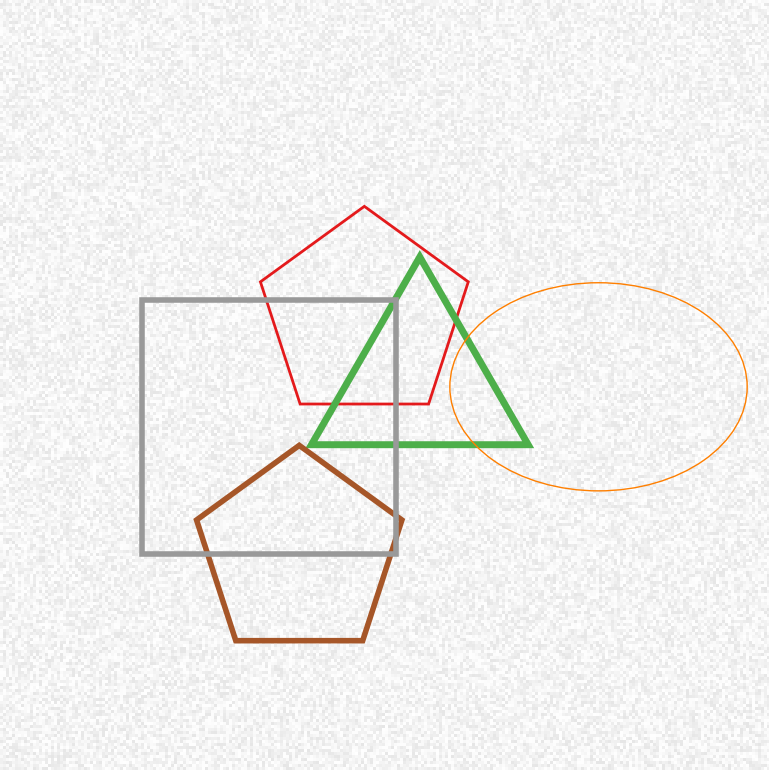[{"shape": "pentagon", "thickness": 1, "radius": 0.71, "center": [0.473, 0.59]}, {"shape": "triangle", "thickness": 2.5, "radius": 0.81, "center": [0.545, 0.504]}, {"shape": "oval", "thickness": 0.5, "radius": 0.97, "center": [0.777, 0.498]}, {"shape": "pentagon", "thickness": 2, "radius": 0.7, "center": [0.389, 0.281]}, {"shape": "square", "thickness": 2, "radius": 0.82, "center": [0.349, 0.445]}]